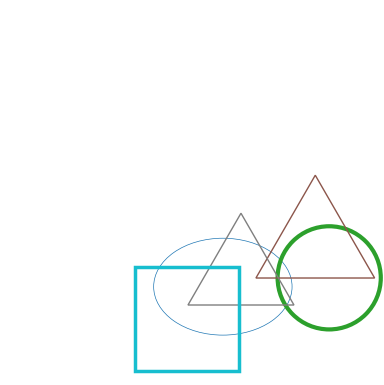[{"shape": "oval", "thickness": 0.5, "radius": 0.9, "center": [0.579, 0.255]}, {"shape": "circle", "thickness": 3, "radius": 0.67, "center": [0.855, 0.278]}, {"shape": "triangle", "thickness": 1, "radius": 0.89, "center": [0.819, 0.367]}, {"shape": "triangle", "thickness": 1, "radius": 0.79, "center": [0.626, 0.287]}, {"shape": "square", "thickness": 2.5, "radius": 0.67, "center": [0.485, 0.171]}]